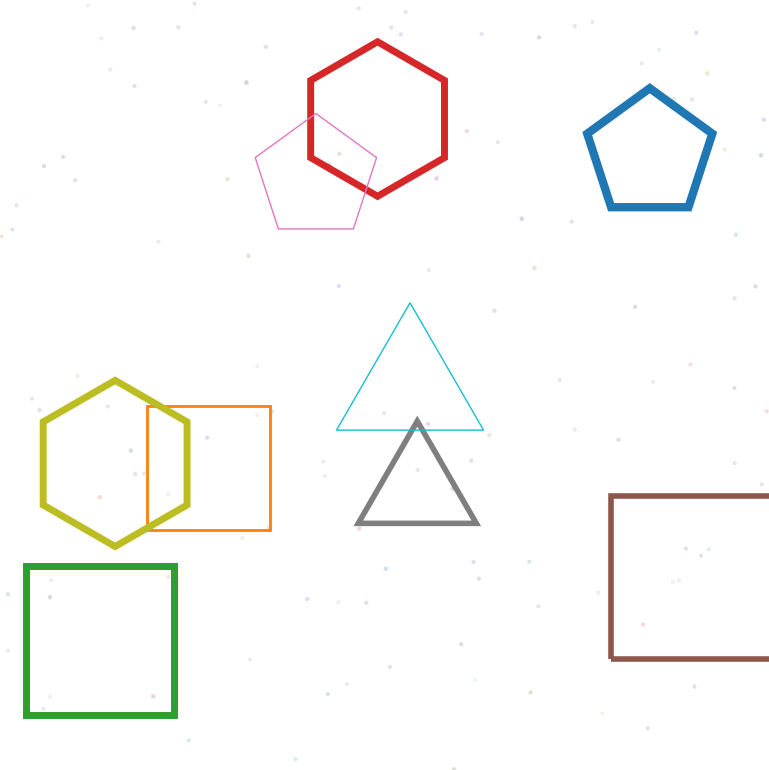[{"shape": "pentagon", "thickness": 3, "radius": 0.43, "center": [0.844, 0.8]}, {"shape": "square", "thickness": 1, "radius": 0.4, "center": [0.271, 0.392]}, {"shape": "square", "thickness": 2.5, "radius": 0.48, "center": [0.13, 0.168]}, {"shape": "hexagon", "thickness": 2.5, "radius": 0.5, "center": [0.49, 0.845]}, {"shape": "square", "thickness": 2, "radius": 0.53, "center": [0.898, 0.25]}, {"shape": "pentagon", "thickness": 0.5, "radius": 0.41, "center": [0.41, 0.77]}, {"shape": "triangle", "thickness": 2, "radius": 0.44, "center": [0.542, 0.365]}, {"shape": "hexagon", "thickness": 2.5, "radius": 0.54, "center": [0.15, 0.398]}, {"shape": "triangle", "thickness": 0.5, "radius": 0.55, "center": [0.532, 0.497]}]